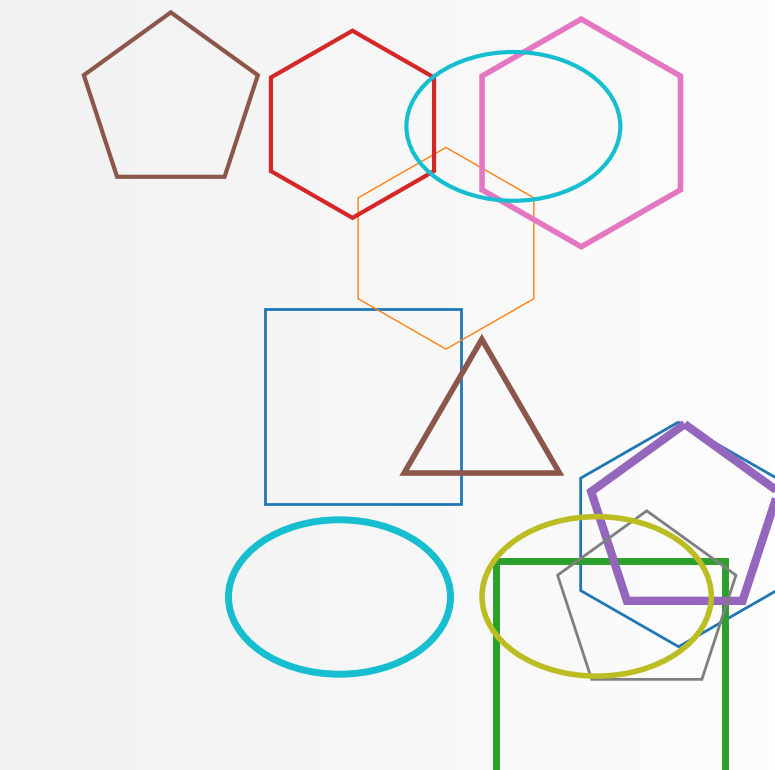[{"shape": "square", "thickness": 1, "radius": 0.63, "center": [0.468, 0.472]}, {"shape": "hexagon", "thickness": 1, "radius": 0.73, "center": [0.876, 0.306]}, {"shape": "hexagon", "thickness": 0.5, "radius": 0.65, "center": [0.575, 0.678]}, {"shape": "square", "thickness": 2.5, "radius": 0.74, "center": [0.787, 0.124]}, {"shape": "hexagon", "thickness": 1.5, "radius": 0.61, "center": [0.455, 0.839]}, {"shape": "pentagon", "thickness": 3, "radius": 0.63, "center": [0.884, 0.322]}, {"shape": "triangle", "thickness": 2, "radius": 0.58, "center": [0.622, 0.444]}, {"shape": "pentagon", "thickness": 1.5, "radius": 0.59, "center": [0.22, 0.866]}, {"shape": "hexagon", "thickness": 2, "radius": 0.74, "center": [0.75, 0.827]}, {"shape": "pentagon", "thickness": 1, "radius": 0.6, "center": [0.835, 0.216]}, {"shape": "oval", "thickness": 2, "radius": 0.74, "center": [0.77, 0.225]}, {"shape": "oval", "thickness": 1.5, "radius": 0.69, "center": [0.662, 0.836]}, {"shape": "oval", "thickness": 2.5, "radius": 0.72, "center": [0.438, 0.225]}]